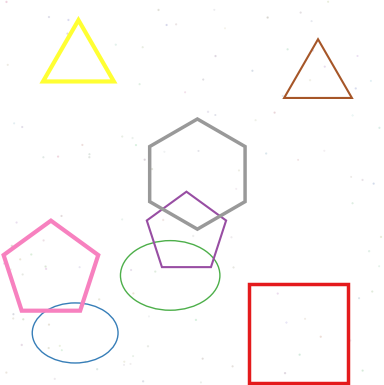[{"shape": "square", "thickness": 2.5, "radius": 0.64, "center": [0.774, 0.134]}, {"shape": "oval", "thickness": 1, "radius": 0.56, "center": [0.195, 0.135]}, {"shape": "oval", "thickness": 1, "radius": 0.65, "center": [0.442, 0.285]}, {"shape": "pentagon", "thickness": 1.5, "radius": 0.54, "center": [0.484, 0.394]}, {"shape": "triangle", "thickness": 3, "radius": 0.53, "center": [0.204, 0.842]}, {"shape": "triangle", "thickness": 1.5, "radius": 0.51, "center": [0.826, 0.796]}, {"shape": "pentagon", "thickness": 3, "radius": 0.65, "center": [0.132, 0.298]}, {"shape": "hexagon", "thickness": 2.5, "radius": 0.72, "center": [0.513, 0.548]}]